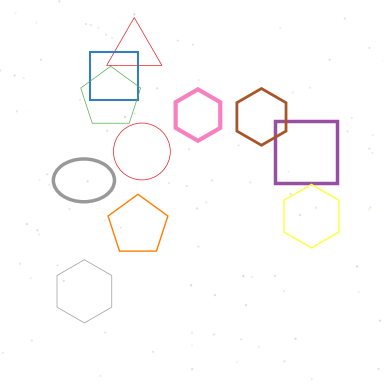[{"shape": "circle", "thickness": 0.5, "radius": 0.37, "center": [0.368, 0.607]}, {"shape": "triangle", "thickness": 0.5, "radius": 0.41, "center": [0.349, 0.872]}, {"shape": "square", "thickness": 1.5, "radius": 0.31, "center": [0.297, 0.803]}, {"shape": "pentagon", "thickness": 0.5, "radius": 0.41, "center": [0.288, 0.746]}, {"shape": "square", "thickness": 2.5, "radius": 0.4, "center": [0.795, 0.605]}, {"shape": "pentagon", "thickness": 1, "radius": 0.41, "center": [0.358, 0.414]}, {"shape": "hexagon", "thickness": 1, "radius": 0.41, "center": [0.809, 0.439]}, {"shape": "hexagon", "thickness": 2, "radius": 0.37, "center": [0.679, 0.696]}, {"shape": "hexagon", "thickness": 3, "radius": 0.33, "center": [0.514, 0.701]}, {"shape": "oval", "thickness": 2.5, "radius": 0.4, "center": [0.218, 0.532]}, {"shape": "hexagon", "thickness": 0.5, "radius": 0.41, "center": [0.219, 0.243]}]